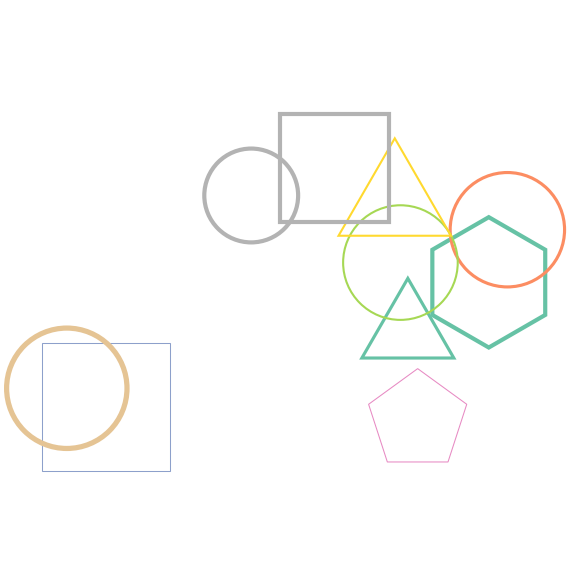[{"shape": "triangle", "thickness": 1.5, "radius": 0.46, "center": [0.706, 0.425]}, {"shape": "hexagon", "thickness": 2, "radius": 0.56, "center": [0.846, 0.51]}, {"shape": "circle", "thickness": 1.5, "radius": 0.5, "center": [0.879, 0.601]}, {"shape": "square", "thickness": 0.5, "radius": 0.56, "center": [0.183, 0.294]}, {"shape": "pentagon", "thickness": 0.5, "radius": 0.45, "center": [0.723, 0.271]}, {"shape": "circle", "thickness": 1, "radius": 0.5, "center": [0.693, 0.544]}, {"shape": "triangle", "thickness": 1, "radius": 0.56, "center": [0.684, 0.647]}, {"shape": "circle", "thickness": 2.5, "radius": 0.52, "center": [0.116, 0.327]}, {"shape": "square", "thickness": 2, "radius": 0.47, "center": [0.579, 0.708]}, {"shape": "circle", "thickness": 2, "radius": 0.41, "center": [0.435, 0.661]}]